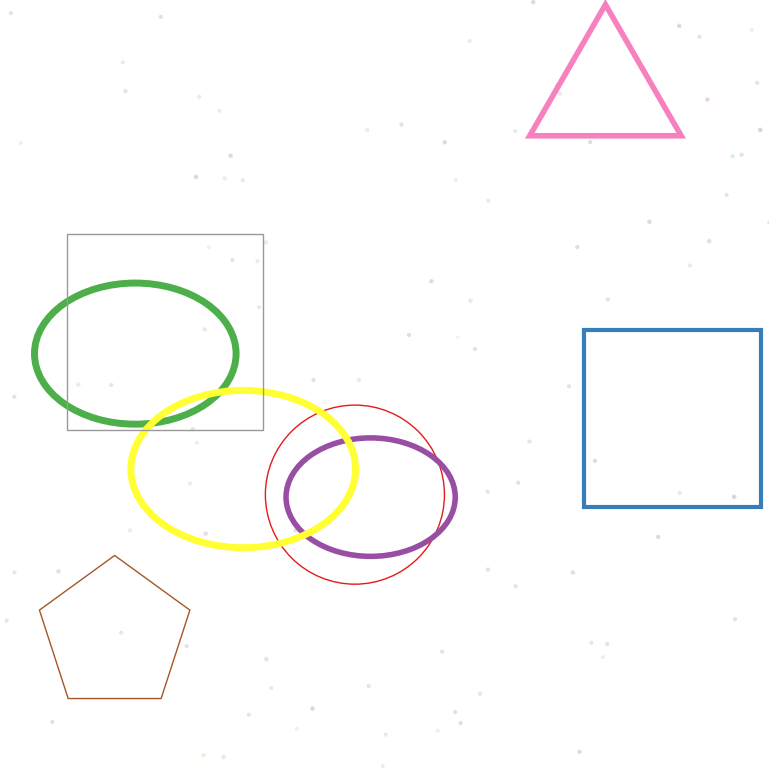[{"shape": "circle", "thickness": 0.5, "radius": 0.58, "center": [0.461, 0.358]}, {"shape": "square", "thickness": 1.5, "radius": 0.57, "center": [0.873, 0.456]}, {"shape": "oval", "thickness": 2.5, "radius": 0.65, "center": [0.176, 0.541]}, {"shape": "oval", "thickness": 2, "radius": 0.55, "center": [0.481, 0.354]}, {"shape": "oval", "thickness": 2.5, "radius": 0.73, "center": [0.316, 0.391]}, {"shape": "pentagon", "thickness": 0.5, "radius": 0.51, "center": [0.149, 0.176]}, {"shape": "triangle", "thickness": 2, "radius": 0.57, "center": [0.786, 0.88]}, {"shape": "square", "thickness": 0.5, "radius": 0.64, "center": [0.214, 0.568]}]